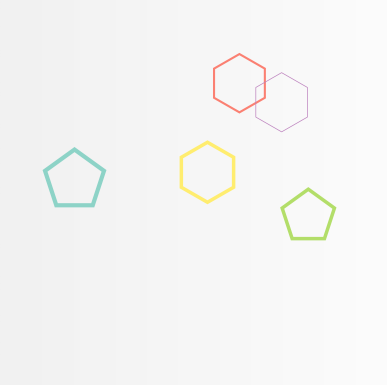[{"shape": "pentagon", "thickness": 3, "radius": 0.4, "center": [0.192, 0.532]}, {"shape": "hexagon", "thickness": 1.5, "radius": 0.38, "center": [0.618, 0.784]}, {"shape": "pentagon", "thickness": 2.5, "radius": 0.35, "center": [0.796, 0.438]}, {"shape": "hexagon", "thickness": 0.5, "radius": 0.38, "center": [0.727, 0.734]}, {"shape": "hexagon", "thickness": 2.5, "radius": 0.39, "center": [0.535, 0.553]}]